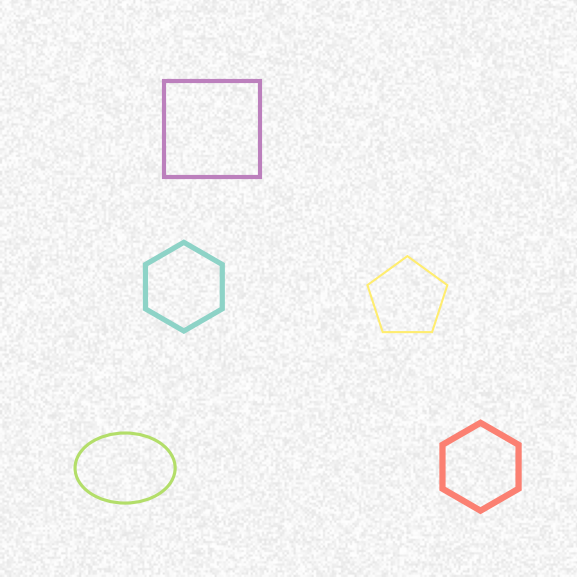[{"shape": "hexagon", "thickness": 2.5, "radius": 0.38, "center": [0.318, 0.503]}, {"shape": "hexagon", "thickness": 3, "radius": 0.38, "center": [0.832, 0.191]}, {"shape": "oval", "thickness": 1.5, "radius": 0.43, "center": [0.217, 0.189]}, {"shape": "square", "thickness": 2, "radius": 0.42, "center": [0.367, 0.775]}, {"shape": "pentagon", "thickness": 1, "radius": 0.36, "center": [0.705, 0.483]}]